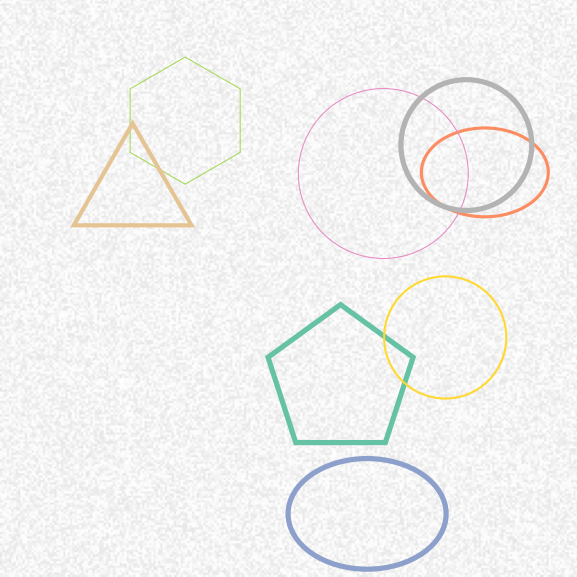[{"shape": "pentagon", "thickness": 2.5, "radius": 0.66, "center": [0.59, 0.34]}, {"shape": "oval", "thickness": 1.5, "radius": 0.55, "center": [0.84, 0.701]}, {"shape": "oval", "thickness": 2.5, "radius": 0.68, "center": [0.636, 0.109]}, {"shape": "circle", "thickness": 0.5, "radius": 0.74, "center": [0.664, 0.699]}, {"shape": "hexagon", "thickness": 0.5, "radius": 0.55, "center": [0.321, 0.79]}, {"shape": "circle", "thickness": 1, "radius": 0.53, "center": [0.771, 0.415]}, {"shape": "triangle", "thickness": 2, "radius": 0.59, "center": [0.23, 0.668]}, {"shape": "circle", "thickness": 2.5, "radius": 0.57, "center": [0.808, 0.748]}]